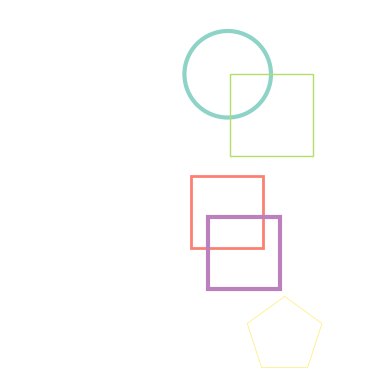[{"shape": "circle", "thickness": 3, "radius": 0.56, "center": [0.591, 0.807]}, {"shape": "square", "thickness": 2, "radius": 0.47, "center": [0.589, 0.449]}, {"shape": "square", "thickness": 1, "radius": 0.54, "center": [0.706, 0.701]}, {"shape": "square", "thickness": 3, "radius": 0.47, "center": [0.634, 0.343]}, {"shape": "pentagon", "thickness": 0.5, "radius": 0.51, "center": [0.739, 0.128]}]